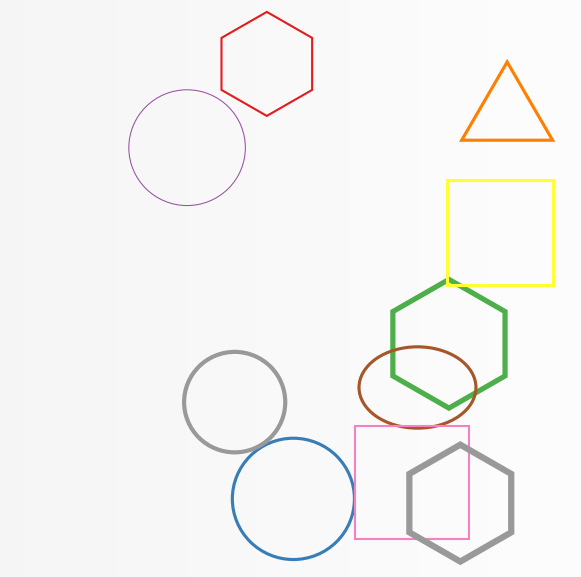[{"shape": "hexagon", "thickness": 1, "radius": 0.45, "center": [0.459, 0.888]}, {"shape": "circle", "thickness": 1.5, "radius": 0.53, "center": [0.505, 0.135]}, {"shape": "hexagon", "thickness": 2.5, "radius": 0.56, "center": [0.772, 0.404]}, {"shape": "circle", "thickness": 0.5, "radius": 0.5, "center": [0.322, 0.743]}, {"shape": "triangle", "thickness": 1.5, "radius": 0.45, "center": [0.873, 0.801]}, {"shape": "square", "thickness": 1.5, "radius": 0.46, "center": [0.86, 0.596]}, {"shape": "oval", "thickness": 1.5, "radius": 0.5, "center": [0.718, 0.328]}, {"shape": "square", "thickness": 1, "radius": 0.49, "center": [0.709, 0.163]}, {"shape": "circle", "thickness": 2, "radius": 0.44, "center": [0.404, 0.303]}, {"shape": "hexagon", "thickness": 3, "radius": 0.51, "center": [0.792, 0.128]}]